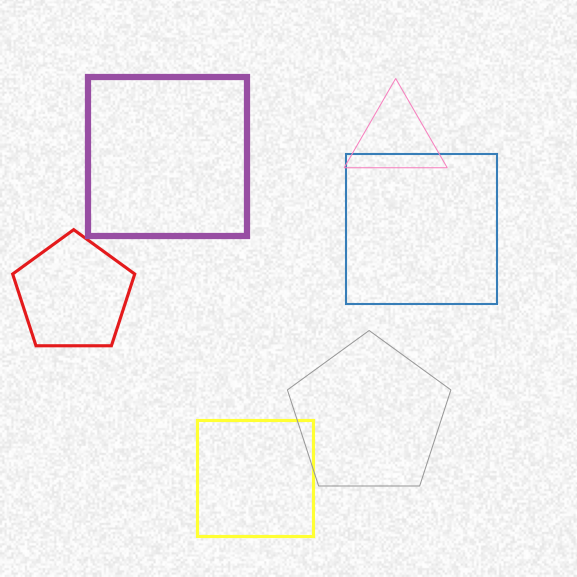[{"shape": "pentagon", "thickness": 1.5, "radius": 0.56, "center": [0.128, 0.49]}, {"shape": "square", "thickness": 1, "radius": 0.65, "center": [0.73, 0.603]}, {"shape": "square", "thickness": 3, "radius": 0.69, "center": [0.29, 0.728]}, {"shape": "square", "thickness": 1.5, "radius": 0.5, "center": [0.441, 0.172]}, {"shape": "triangle", "thickness": 0.5, "radius": 0.52, "center": [0.685, 0.76]}, {"shape": "pentagon", "thickness": 0.5, "radius": 0.74, "center": [0.639, 0.278]}]